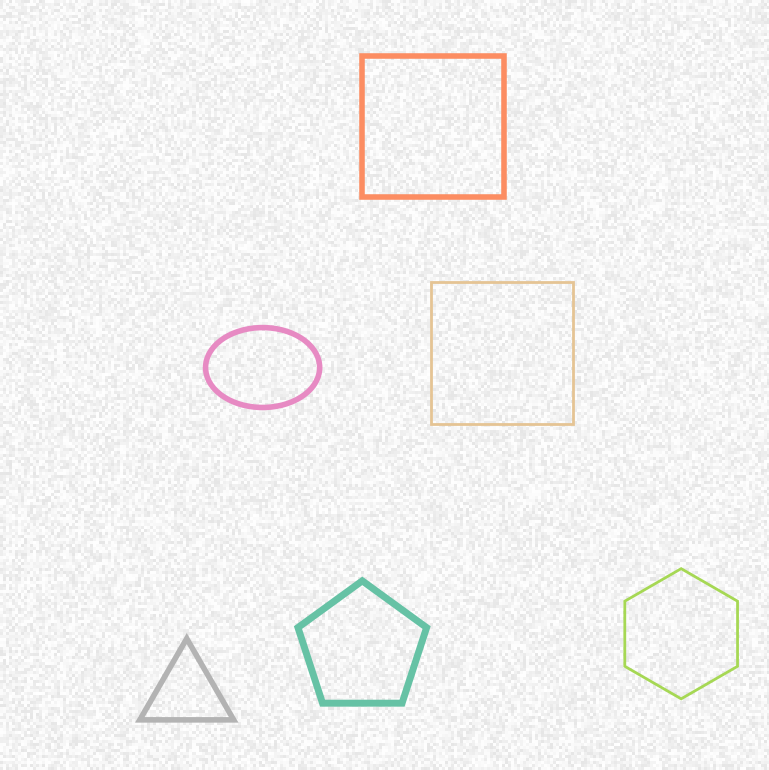[{"shape": "pentagon", "thickness": 2.5, "radius": 0.44, "center": [0.471, 0.158]}, {"shape": "square", "thickness": 2, "radius": 0.46, "center": [0.562, 0.836]}, {"shape": "oval", "thickness": 2, "radius": 0.37, "center": [0.341, 0.523]}, {"shape": "hexagon", "thickness": 1, "radius": 0.42, "center": [0.885, 0.177]}, {"shape": "square", "thickness": 1, "radius": 0.46, "center": [0.653, 0.541]}, {"shape": "triangle", "thickness": 2, "radius": 0.35, "center": [0.243, 0.1]}]